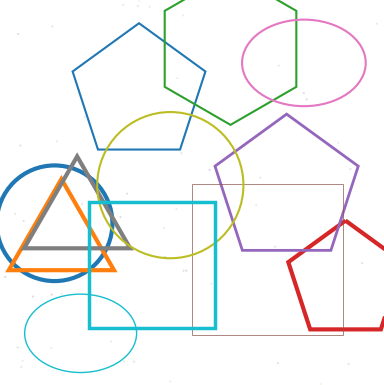[{"shape": "circle", "thickness": 3, "radius": 0.75, "center": [0.142, 0.42]}, {"shape": "pentagon", "thickness": 1.5, "radius": 0.91, "center": [0.361, 0.758]}, {"shape": "triangle", "thickness": 3, "radius": 0.79, "center": [0.159, 0.377]}, {"shape": "hexagon", "thickness": 1.5, "radius": 0.99, "center": [0.599, 0.873]}, {"shape": "pentagon", "thickness": 3, "radius": 0.78, "center": [0.897, 0.271]}, {"shape": "pentagon", "thickness": 2, "radius": 0.98, "center": [0.744, 0.508]}, {"shape": "square", "thickness": 0.5, "radius": 0.98, "center": [0.694, 0.325]}, {"shape": "oval", "thickness": 1.5, "radius": 0.8, "center": [0.789, 0.837]}, {"shape": "triangle", "thickness": 3, "radius": 0.8, "center": [0.2, 0.435]}, {"shape": "circle", "thickness": 1.5, "radius": 0.95, "center": [0.442, 0.519]}, {"shape": "oval", "thickness": 1, "radius": 0.73, "center": [0.209, 0.134]}, {"shape": "square", "thickness": 2.5, "radius": 0.82, "center": [0.394, 0.311]}]